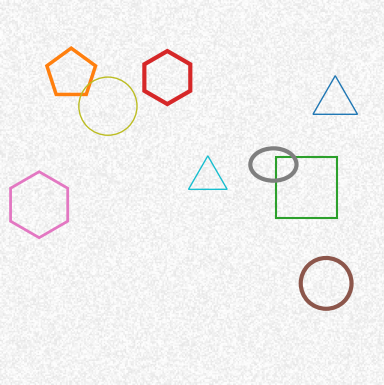[{"shape": "triangle", "thickness": 1, "radius": 0.33, "center": [0.871, 0.737]}, {"shape": "pentagon", "thickness": 2.5, "radius": 0.33, "center": [0.185, 0.808]}, {"shape": "square", "thickness": 1.5, "radius": 0.4, "center": [0.796, 0.513]}, {"shape": "hexagon", "thickness": 3, "radius": 0.34, "center": [0.435, 0.799]}, {"shape": "circle", "thickness": 3, "radius": 0.33, "center": [0.847, 0.264]}, {"shape": "hexagon", "thickness": 2, "radius": 0.43, "center": [0.102, 0.468]}, {"shape": "oval", "thickness": 3, "radius": 0.3, "center": [0.71, 0.573]}, {"shape": "circle", "thickness": 1, "radius": 0.38, "center": [0.28, 0.724]}, {"shape": "triangle", "thickness": 1, "radius": 0.29, "center": [0.54, 0.537]}]